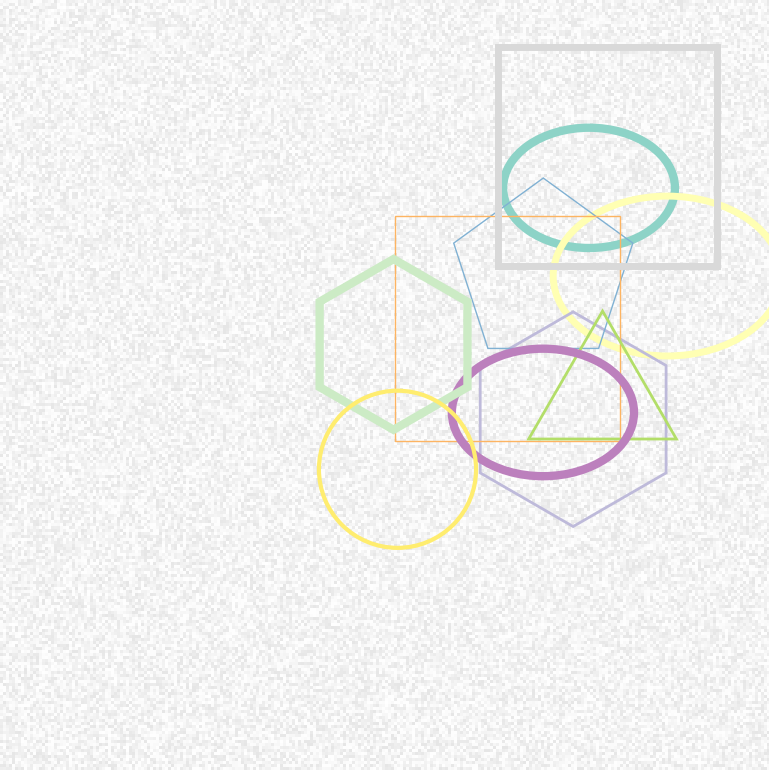[{"shape": "oval", "thickness": 3, "radius": 0.56, "center": [0.765, 0.756]}, {"shape": "oval", "thickness": 2.5, "radius": 0.74, "center": [0.867, 0.642]}, {"shape": "hexagon", "thickness": 1, "radius": 0.7, "center": [0.744, 0.456]}, {"shape": "pentagon", "thickness": 0.5, "radius": 0.61, "center": [0.706, 0.646]}, {"shape": "square", "thickness": 0.5, "radius": 0.73, "center": [0.659, 0.573]}, {"shape": "triangle", "thickness": 1, "radius": 0.55, "center": [0.783, 0.485]}, {"shape": "square", "thickness": 2.5, "radius": 0.71, "center": [0.789, 0.797]}, {"shape": "oval", "thickness": 3, "radius": 0.59, "center": [0.705, 0.464]}, {"shape": "hexagon", "thickness": 3, "radius": 0.55, "center": [0.511, 0.553]}, {"shape": "circle", "thickness": 1.5, "radius": 0.51, "center": [0.516, 0.391]}]